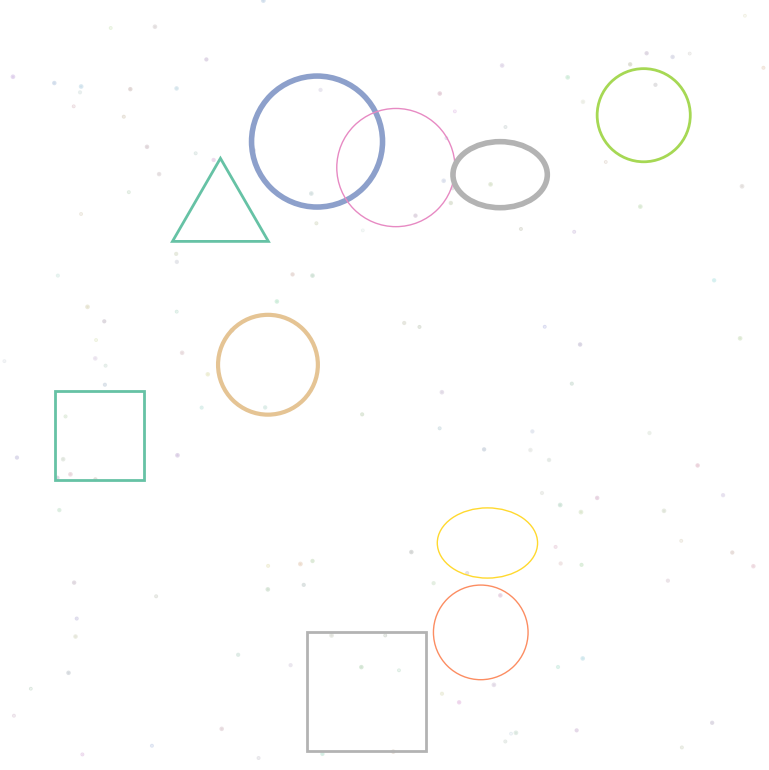[{"shape": "square", "thickness": 1, "radius": 0.29, "center": [0.129, 0.434]}, {"shape": "triangle", "thickness": 1, "radius": 0.36, "center": [0.286, 0.722]}, {"shape": "circle", "thickness": 0.5, "radius": 0.31, "center": [0.624, 0.179]}, {"shape": "circle", "thickness": 2, "radius": 0.43, "center": [0.412, 0.816]}, {"shape": "circle", "thickness": 0.5, "radius": 0.38, "center": [0.514, 0.782]}, {"shape": "circle", "thickness": 1, "radius": 0.3, "center": [0.836, 0.85]}, {"shape": "oval", "thickness": 0.5, "radius": 0.33, "center": [0.633, 0.295]}, {"shape": "circle", "thickness": 1.5, "radius": 0.32, "center": [0.348, 0.526]}, {"shape": "square", "thickness": 1, "radius": 0.39, "center": [0.476, 0.102]}, {"shape": "oval", "thickness": 2, "radius": 0.31, "center": [0.65, 0.773]}]